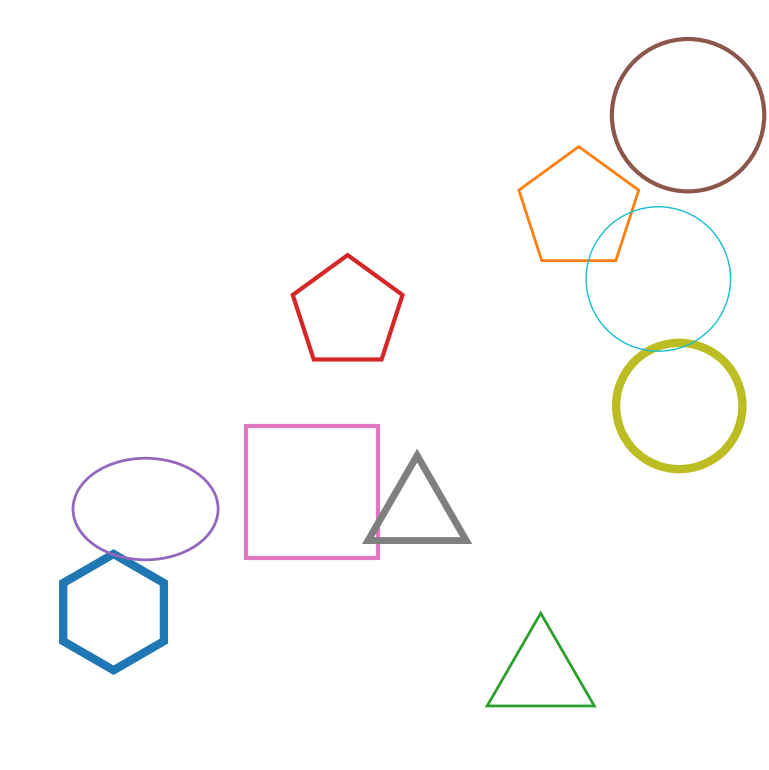[{"shape": "hexagon", "thickness": 3, "radius": 0.38, "center": [0.147, 0.205]}, {"shape": "pentagon", "thickness": 1, "radius": 0.41, "center": [0.752, 0.728]}, {"shape": "triangle", "thickness": 1, "radius": 0.4, "center": [0.702, 0.123]}, {"shape": "pentagon", "thickness": 1.5, "radius": 0.37, "center": [0.452, 0.594]}, {"shape": "oval", "thickness": 1, "radius": 0.47, "center": [0.189, 0.339]}, {"shape": "circle", "thickness": 1.5, "radius": 0.49, "center": [0.894, 0.85]}, {"shape": "square", "thickness": 1.5, "radius": 0.43, "center": [0.405, 0.361]}, {"shape": "triangle", "thickness": 2.5, "radius": 0.37, "center": [0.542, 0.335]}, {"shape": "circle", "thickness": 3, "radius": 0.41, "center": [0.882, 0.473]}, {"shape": "circle", "thickness": 0.5, "radius": 0.47, "center": [0.855, 0.638]}]